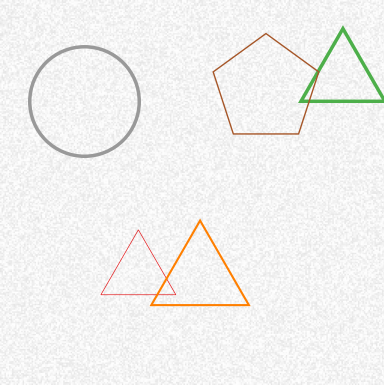[{"shape": "triangle", "thickness": 0.5, "radius": 0.56, "center": [0.359, 0.291]}, {"shape": "triangle", "thickness": 2.5, "radius": 0.63, "center": [0.891, 0.8]}, {"shape": "triangle", "thickness": 1.5, "radius": 0.73, "center": [0.52, 0.281]}, {"shape": "pentagon", "thickness": 1, "radius": 0.72, "center": [0.691, 0.769]}, {"shape": "circle", "thickness": 2.5, "radius": 0.71, "center": [0.219, 0.736]}]